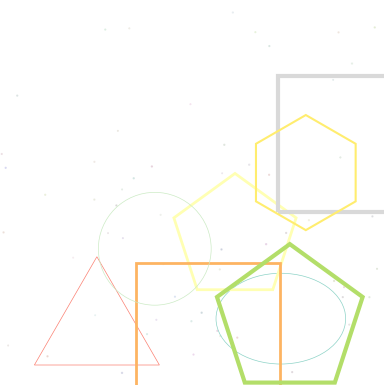[{"shape": "oval", "thickness": 0.5, "radius": 0.84, "center": [0.729, 0.172]}, {"shape": "pentagon", "thickness": 2, "radius": 0.83, "center": [0.61, 0.383]}, {"shape": "triangle", "thickness": 0.5, "radius": 0.94, "center": [0.252, 0.146]}, {"shape": "square", "thickness": 2, "radius": 0.93, "center": [0.54, 0.13]}, {"shape": "pentagon", "thickness": 3, "radius": 0.99, "center": [0.753, 0.167]}, {"shape": "square", "thickness": 3, "radius": 0.88, "center": [0.899, 0.626]}, {"shape": "circle", "thickness": 0.5, "radius": 0.73, "center": [0.402, 0.354]}, {"shape": "hexagon", "thickness": 1.5, "radius": 0.75, "center": [0.794, 0.552]}]